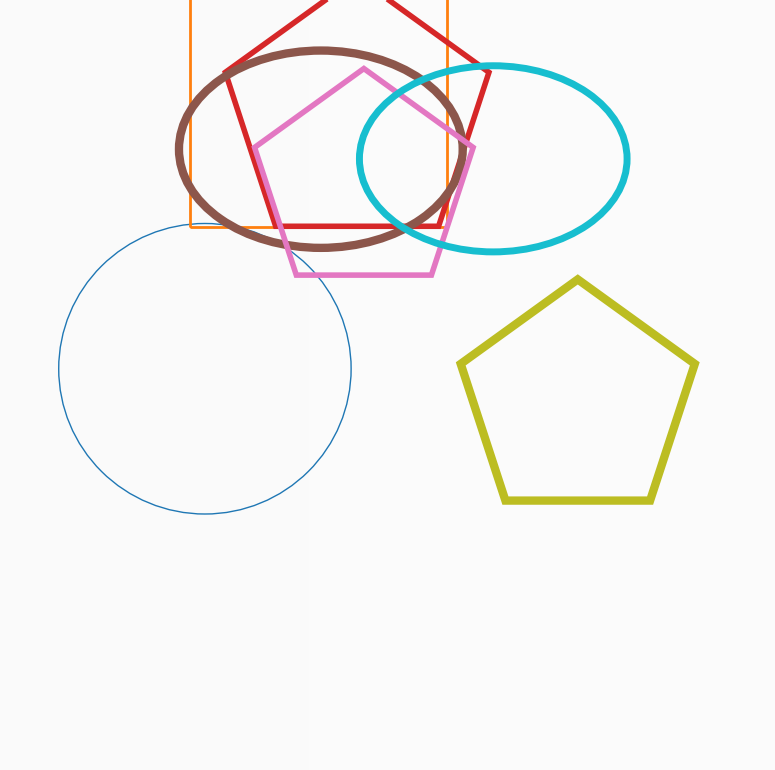[{"shape": "circle", "thickness": 0.5, "radius": 0.94, "center": [0.264, 0.521]}, {"shape": "square", "thickness": 1, "radius": 0.83, "center": [0.411, 0.871]}, {"shape": "pentagon", "thickness": 2, "radius": 0.89, "center": [0.461, 0.851]}, {"shape": "oval", "thickness": 3, "radius": 0.92, "center": [0.414, 0.806]}, {"shape": "pentagon", "thickness": 2, "radius": 0.74, "center": [0.47, 0.763]}, {"shape": "pentagon", "thickness": 3, "radius": 0.79, "center": [0.745, 0.478]}, {"shape": "oval", "thickness": 2.5, "radius": 0.86, "center": [0.636, 0.794]}]